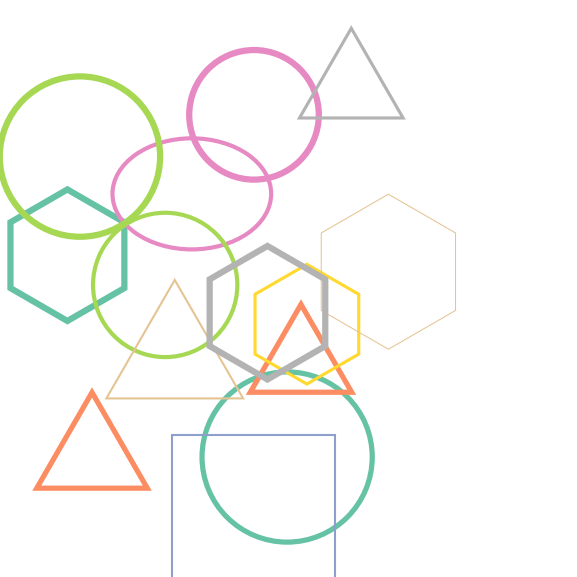[{"shape": "circle", "thickness": 2.5, "radius": 0.74, "center": [0.497, 0.208]}, {"shape": "hexagon", "thickness": 3, "radius": 0.57, "center": [0.117, 0.557]}, {"shape": "triangle", "thickness": 2.5, "radius": 0.51, "center": [0.521, 0.371]}, {"shape": "triangle", "thickness": 2.5, "radius": 0.55, "center": [0.159, 0.209]}, {"shape": "square", "thickness": 1, "radius": 0.71, "center": [0.438, 0.105]}, {"shape": "oval", "thickness": 2, "radius": 0.69, "center": [0.332, 0.663]}, {"shape": "circle", "thickness": 3, "radius": 0.56, "center": [0.44, 0.8]}, {"shape": "circle", "thickness": 3, "radius": 0.69, "center": [0.138, 0.728]}, {"shape": "circle", "thickness": 2, "radius": 0.62, "center": [0.286, 0.506]}, {"shape": "hexagon", "thickness": 1.5, "radius": 0.52, "center": [0.531, 0.438]}, {"shape": "triangle", "thickness": 1, "radius": 0.68, "center": [0.303, 0.378]}, {"shape": "hexagon", "thickness": 0.5, "radius": 0.67, "center": [0.673, 0.529]}, {"shape": "triangle", "thickness": 1.5, "radius": 0.52, "center": [0.608, 0.847]}, {"shape": "hexagon", "thickness": 3, "radius": 0.58, "center": [0.463, 0.458]}]